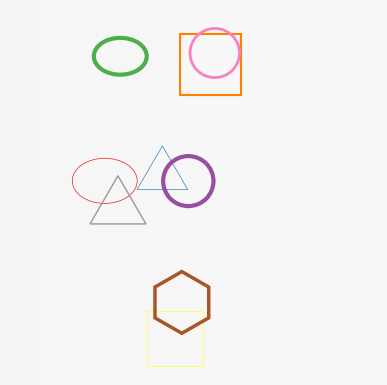[{"shape": "oval", "thickness": 0.5, "radius": 0.42, "center": [0.27, 0.53]}, {"shape": "triangle", "thickness": 0.5, "radius": 0.38, "center": [0.419, 0.545]}, {"shape": "oval", "thickness": 3, "radius": 0.34, "center": [0.31, 0.854]}, {"shape": "circle", "thickness": 3, "radius": 0.32, "center": [0.486, 0.53]}, {"shape": "square", "thickness": 1.5, "radius": 0.4, "center": [0.543, 0.833]}, {"shape": "square", "thickness": 0.5, "radius": 0.36, "center": [0.452, 0.121]}, {"shape": "hexagon", "thickness": 2.5, "radius": 0.4, "center": [0.469, 0.214]}, {"shape": "circle", "thickness": 2, "radius": 0.32, "center": [0.554, 0.862]}, {"shape": "triangle", "thickness": 1, "radius": 0.42, "center": [0.304, 0.46]}]